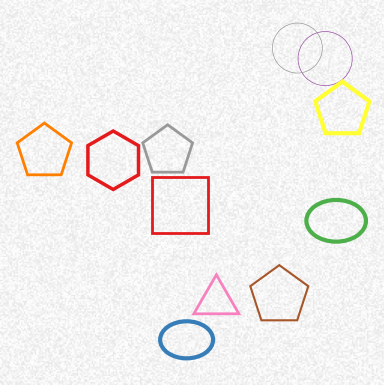[{"shape": "hexagon", "thickness": 2.5, "radius": 0.38, "center": [0.294, 0.584]}, {"shape": "square", "thickness": 2, "radius": 0.36, "center": [0.468, 0.468]}, {"shape": "oval", "thickness": 3, "radius": 0.34, "center": [0.485, 0.117]}, {"shape": "oval", "thickness": 3, "radius": 0.39, "center": [0.873, 0.426]}, {"shape": "circle", "thickness": 0.5, "radius": 0.35, "center": [0.845, 0.848]}, {"shape": "pentagon", "thickness": 2, "radius": 0.37, "center": [0.115, 0.606]}, {"shape": "pentagon", "thickness": 3, "radius": 0.37, "center": [0.889, 0.714]}, {"shape": "pentagon", "thickness": 1.5, "radius": 0.4, "center": [0.725, 0.232]}, {"shape": "triangle", "thickness": 2, "radius": 0.34, "center": [0.562, 0.219]}, {"shape": "pentagon", "thickness": 2, "radius": 0.34, "center": [0.435, 0.608]}, {"shape": "circle", "thickness": 0.5, "radius": 0.32, "center": [0.772, 0.875]}]